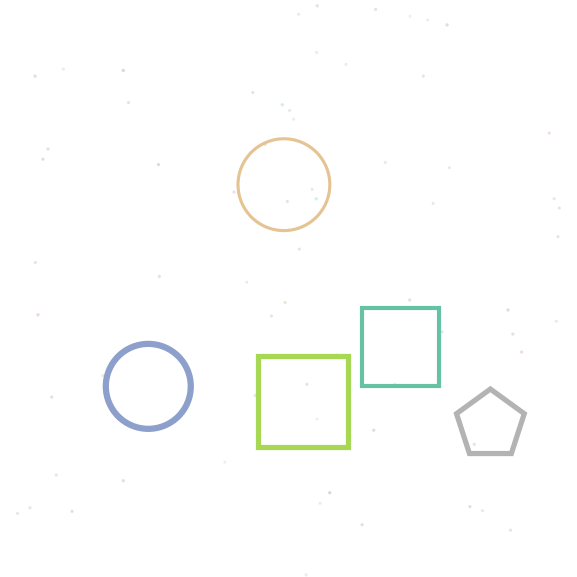[{"shape": "square", "thickness": 2, "radius": 0.34, "center": [0.693, 0.399]}, {"shape": "circle", "thickness": 3, "radius": 0.37, "center": [0.257, 0.33]}, {"shape": "square", "thickness": 2.5, "radius": 0.39, "center": [0.525, 0.304]}, {"shape": "circle", "thickness": 1.5, "radius": 0.4, "center": [0.492, 0.679]}, {"shape": "pentagon", "thickness": 2.5, "radius": 0.31, "center": [0.849, 0.264]}]